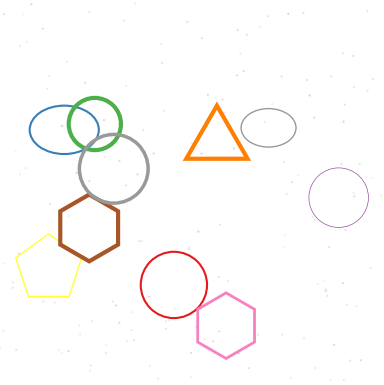[{"shape": "circle", "thickness": 1.5, "radius": 0.43, "center": [0.452, 0.26]}, {"shape": "oval", "thickness": 1.5, "radius": 0.45, "center": [0.167, 0.663]}, {"shape": "circle", "thickness": 3, "radius": 0.34, "center": [0.246, 0.678]}, {"shape": "circle", "thickness": 0.5, "radius": 0.39, "center": [0.88, 0.487]}, {"shape": "triangle", "thickness": 3, "radius": 0.46, "center": [0.563, 0.634]}, {"shape": "pentagon", "thickness": 1, "radius": 0.45, "center": [0.127, 0.303]}, {"shape": "hexagon", "thickness": 3, "radius": 0.43, "center": [0.232, 0.408]}, {"shape": "hexagon", "thickness": 2, "radius": 0.43, "center": [0.587, 0.154]}, {"shape": "oval", "thickness": 1, "radius": 0.36, "center": [0.698, 0.668]}, {"shape": "circle", "thickness": 2.5, "radius": 0.45, "center": [0.295, 0.562]}]